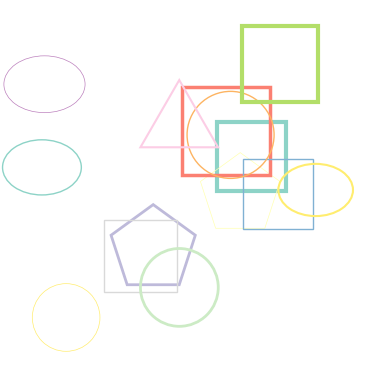[{"shape": "square", "thickness": 3, "radius": 0.45, "center": [0.654, 0.594]}, {"shape": "oval", "thickness": 1, "radius": 0.51, "center": [0.109, 0.565]}, {"shape": "pentagon", "thickness": 0.5, "radius": 0.54, "center": [0.624, 0.495]}, {"shape": "pentagon", "thickness": 2, "radius": 0.58, "center": [0.398, 0.353]}, {"shape": "square", "thickness": 2.5, "radius": 0.57, "center": [0.586, 0.66]}, {"shape": "square", "thickness": 1, "radius": 0.45, "center": [0.722, 0.496]}, {"shape": "circle", "thickness": 1, "radius": 0.57, "center": [0.599, 0.65]}, {"shape": "square", "thickness": 3, "radius": 0.49, "center": [0.727, 0.834]}, {"shape": "triangle", "thickness": 1.5, "radius": 0.58, "center": [0.466, 0.676]}, {"shape": "square", "thickness": 1, "radius": 0.47, "center": [0.365, 0.335]}, {"shape": "oval", "thickness": 0.5, "radius": 0.53, "center": [0.116, 0.781]}, {"shape": "circle", "thickness": 2, "radius": 0.51, "center": [0.466, 0.253]}, {"shape": "circle", "thickness": 0.5, "radius": 0.44, "center": [0.172, 0.175]}, {"shape": "oval", "thickness": 1.5, "radius": 0.48, "center": [0.82, 0.507]}]